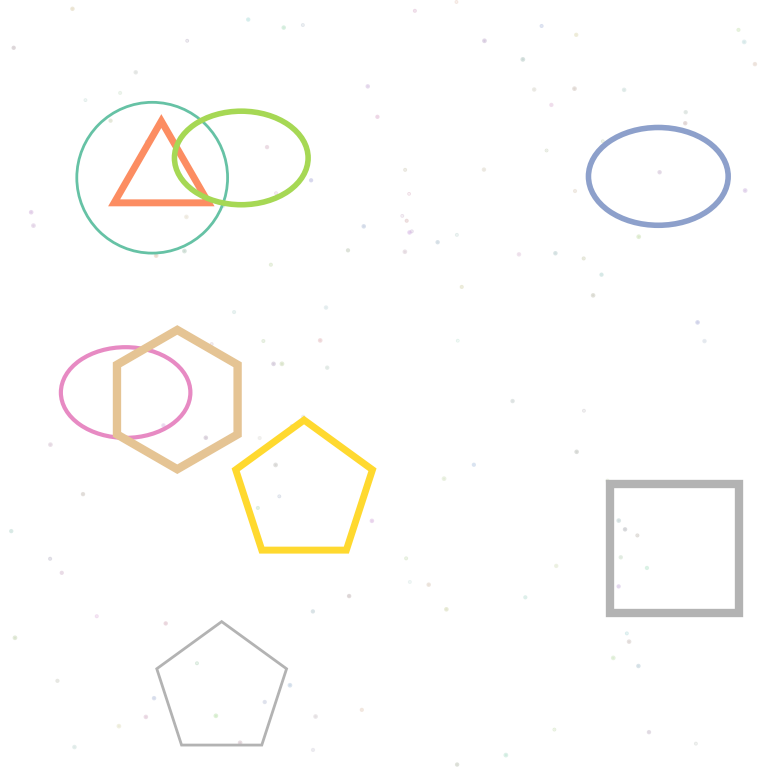[{"shape": "circle", "thickness": 1, "radius": 0.49, "center": [0.198, 0.769]}, {"shape": "triangle", "thickness": 2.5, "radius": 0.35, "center": [0.21, 0.772]}, {"shape": "oval", "thickness": 2, "radius": 0.45, "center": [0.855, 0.771]}, {"shape": "oval", "thickness": 1.5, "radius": 0.42, "center": [0.163, 0.49]}, {"shape": "oval", "thickness": 2, "radius": 0.43, "center": [0.313, 0.795]}, {"shape": "pentagon", "thickness": 2.5, "radius": 0.47, "center": [0.395, 0.361]}, {"shape": "hexagon", "thickness": 3, "radius": 0.45, "center": [0.23, 0.481]}, {"shape": "pentagon", "thickness": 1, "radius": 0.44, "center": [0.288, 0.104]}, {"shape": "square", "thickness": 3, "radius": 0.42, "center": [0.876, 0.288]}]